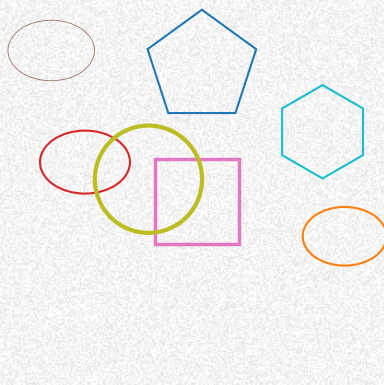[{"shape": "pentagon", "thickness": 1.5, "radius": 0.74, "center": [0.524, 0.826]}, {"shape": "oval", "thickness": 1.5, "radius": 0.54, "center": [0.895, 0.386]}, {"shape": "oval", "thickness": 1.5, "radius": 0.58, "center": [0.221, 0.579]}, {"shape": "oval", "thickness": 0.5, "radius": 0.56, "center": [0.133, 0.869]}, {"shape": "square", "thickness": 2.5, "radius": 0.55, "center": [0.512, 0.477]}, {"shape": "circle", "thickness": 3, "radius": 0.7, "center": [0.386, 0.535]}, {"shape": "hexagon", "thickness": 1.5, "radius": 0.61, "center": [0.838, 0.658]}]